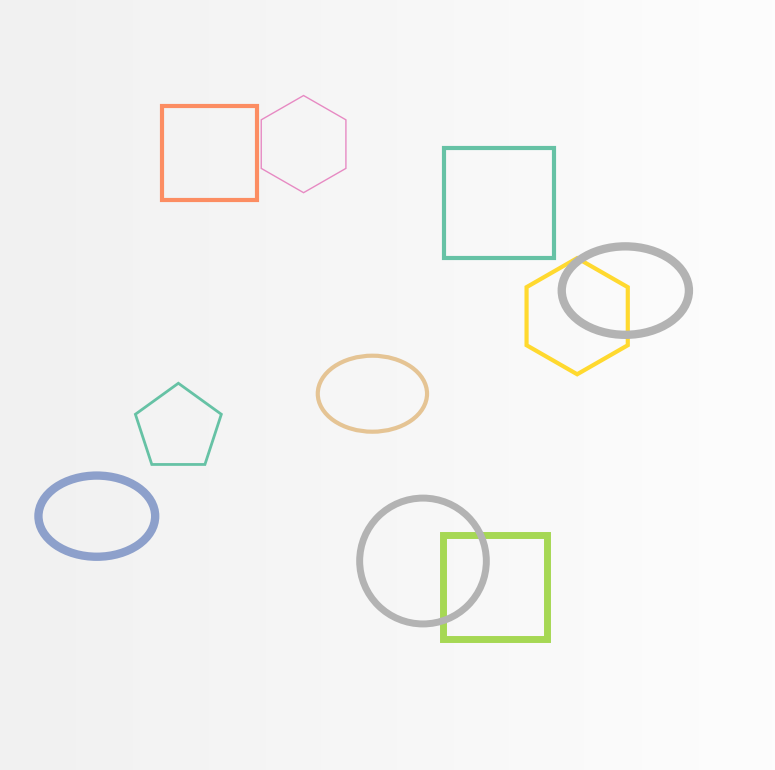[{"shape": "square", "thickness": 1.5, "radius": 0.36, "center": [0.644, 0.736]}, {"shape": "pentagon", "thickness": 1, "radius": 0.29, "center": [0.23, 0.444]}, {"shape": "square", "thickness": 1.5, "radius": 0.31, "center": [0.271, 0.801]}, {"shape": "oval", "thickness": 3, "radius": 0.38, "center": [0.125, 0.33]}, {"shape": "hexagon", "thickness": 0.5, "radius": 0.32, "center": [0.392, 0.813]}, {"shape": "square", "thickness": 2.5, "radius": 0.34, "center": [0.639, 0.238]}, {"shape": "hexagon", "thickness": 1.5, "radius": 0.38, "center": [0.745, 0.589]}, {"shape": "oval", "thickness": 1.5, "radius": 0.35, "center": [0.481, 0.489]}, {"shape": "circle", "thickness": 2.5, "radius": 0.41, "center": [0.546, 0.271]}, {"shape": "oval", "thickness": 3, "radius": 0.41, "center": [0.807, 0.623]}]